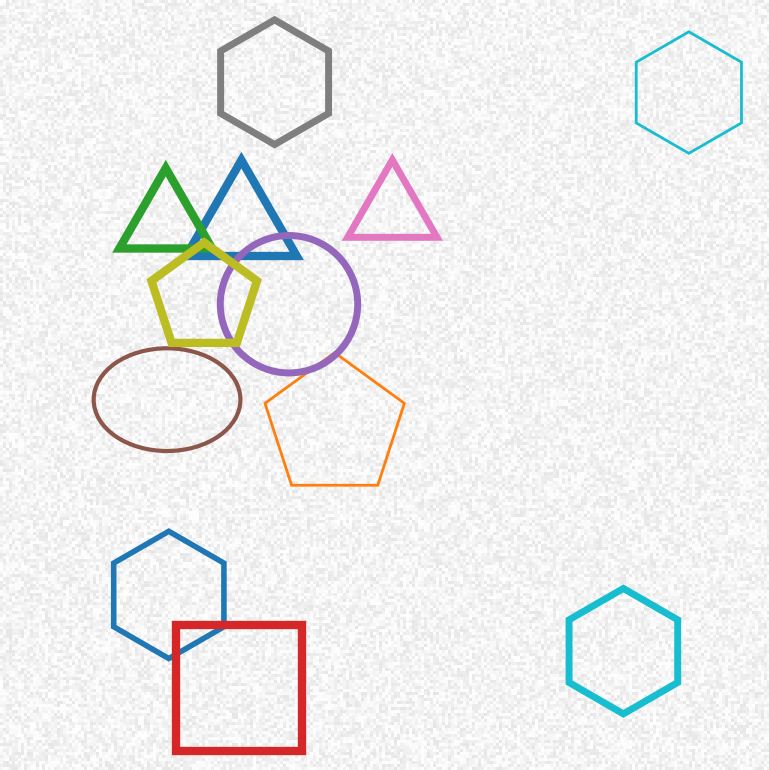[{"shape": "hexagon", "thickness": 2, "radius": 0.41, "center": [0.219, 0.227]}, {"shape": "triangle", "thickness": 3, "radius": 0.41, "center": [0.313, 0.709]}, {"shape": "pentagon", "thickness": 1, "radius": 0.48, "center": [0.435, 0.447]}, {"shape": "triangle", "thickness": 3, "radius": 0.35, "center": [0.215, 0.712]}, {"shape": "square", "thickness": 3, "radius": 0.41, "center": [0.311, 0.107]}, {"shape": "circle", "thickness": 2.5, "radius": 0.45, "center": [0.375, 0.605]}, {"shape": "oval", "thickness": 1.5, "radius": 0.48, "center": [0.217, 0.481]}, {"shape": "triangle", "thickness": 2.5, "radius": 0.33, "center": [0.51, 0.725]}, {"shape": "hexagon", "thickness": 2.5, "radius": 0.4, "center": [0.357, 0.893]}, {"shape": "pentagon", "thickness": 3, "radius": 0.36, "center": [0.265, 0.613]}, {"shape": "hexagon", "thickness": 2.5, "radius": 0.41, "center": [0.81, 0.154]}, {"shape": "hexagon", "thickness": 1, "radius": 0.39, "center": [0.895, 0.88]}]